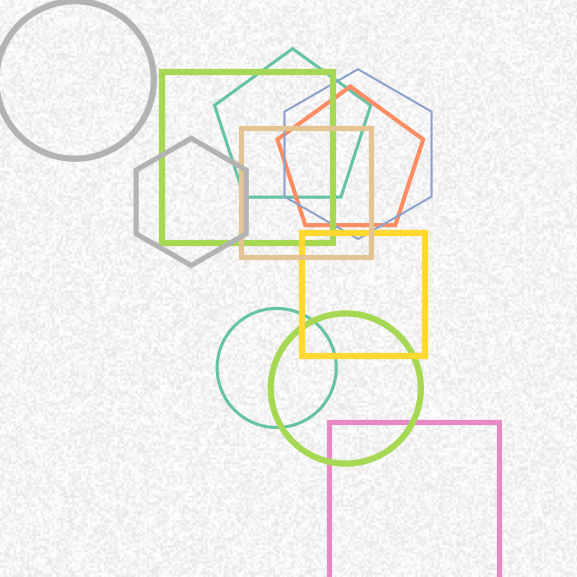[{"shape": "circle", "thickness": 1.5, "radius": 0.52, "center": [0.479, 0.362]}, {"shape": "pentagon", "thickness": 1.5, "radius": 0.71, "center": [0.507, 0.773]}, {"shape": "pentagon", "thickness": 2, "radius": 0.66, "center": [0.607, 0.717]}, {"shape": "hexagon", "thickness": 1, "radius": 0.74, "center": [0.62, 0.732]}, {"shape": "square", "thickness": 2.5, "radius": 0.74, "center": [0.717, 0.122]}, {"shape": "square", "thickness": 3, "radius": 0.74, "center": [0.428, 0.727]}, {"shape": "circle", "thickness": 3, "radius": 0.65, "center": [0.599, 0.326]}, {"shape": "square", "thickness": 3, "radius": 0.53, "center": [0.63, 0.489]}, {"shape": "square", "thickness": 2.5, "radius": 0.56, "center": [0.53, 0.666]}, {"shape": "circle", "thickness": 3, "radius": 0.68, "center": [0.13, 0.861]}, {"shape": "hexagon", "thickness": 2.5, "radius": 0.55, "center": [0.331, 0.649]}]